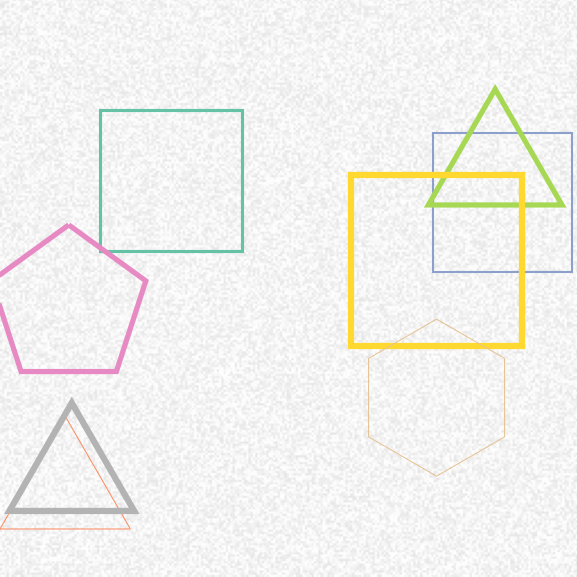[{"shape": "square", "thickness": 1.5, "radius": 0.61, "center": [0.296, 0.687]}, {"shape": "triangle", "thickness": 0.5, "radius": 0.65, "center": [0.113, 0.148]}, {"shape": "square", "thickness": 1, "radius": 0.6, "center": [0.87, 0.649]}, {"shape": "pentagon", "thickness": 2.5, "radius": 0.7, "center": [0.119, 0.469]}, {"shape": "triangle", "thickness": 2.5, "radius": 0.67, "center": [0.857, 0.711]}, {"shape": "square", "thickness": 3, "radius": 0.74, "center": [0.756, 0.548]}, {"shape": "hexagon", "thickness": 0.5, "radius": 0.68, "center": [0.756, 0.311]}, {"shape": "triangle", "thickness": 3, "radius": 0.62, "center": [0.124, 0.177]}]